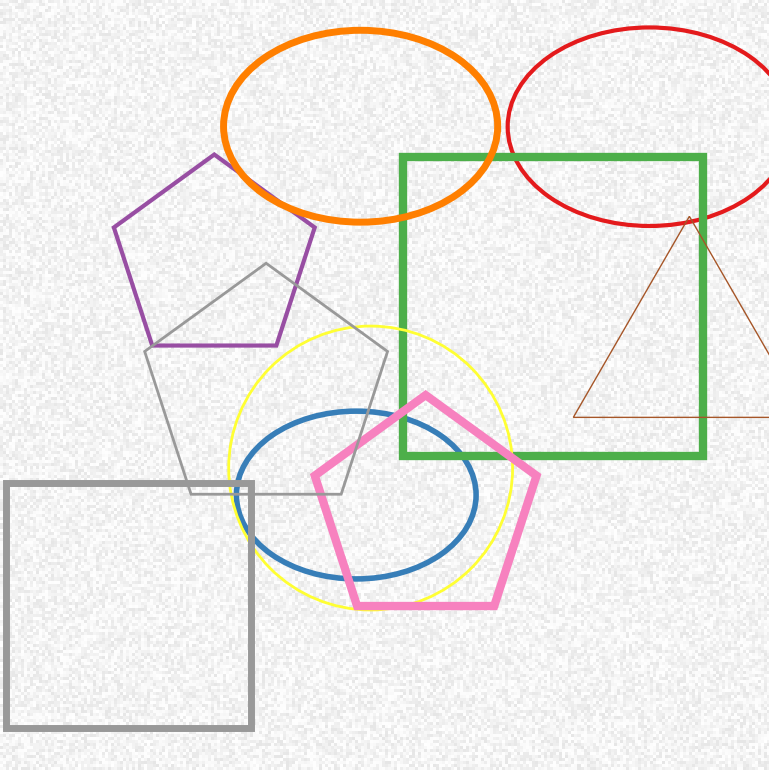[{"shape": "oval", "thickness": 1.5, "radius": 0.92, "center": [0.843, 0.835]}, {"shape": "oval", "thickness": 2, "radius": 0.78, "center": [0.463, 0.357]}, {"shape": "square", "thickness": 3, "radius": 0.97, "center": [0.718, 0.602]}, {"shape": "pentagon", "thickness": 1.5, "radius": 0.69, "center": [0.278, 0.662]}, {"shape": "oval", "thickness": 2.5, "radius": 0.89, "center": [0.468, 0.836]}, {"shape": "circle", "thickness": 1, "radius": 0.92, "center": [0.481, 0.392]}, {"shape": "triangle", "thickness": 0.5, "radius": 0.87, "center": [0.895, 0.545]}, {"shape": "pentagon", "thickness": 3, "radius": 0.76, "center": [0.553, 0.335]}, {"shape": "pentagon", "thickness": 1, "radius": 0.83, "center": [0.346, 0.492]}, {"shape": "square", "thickness": 2.5, "radius": 0.8, "center": [0.167, 0.214]}]